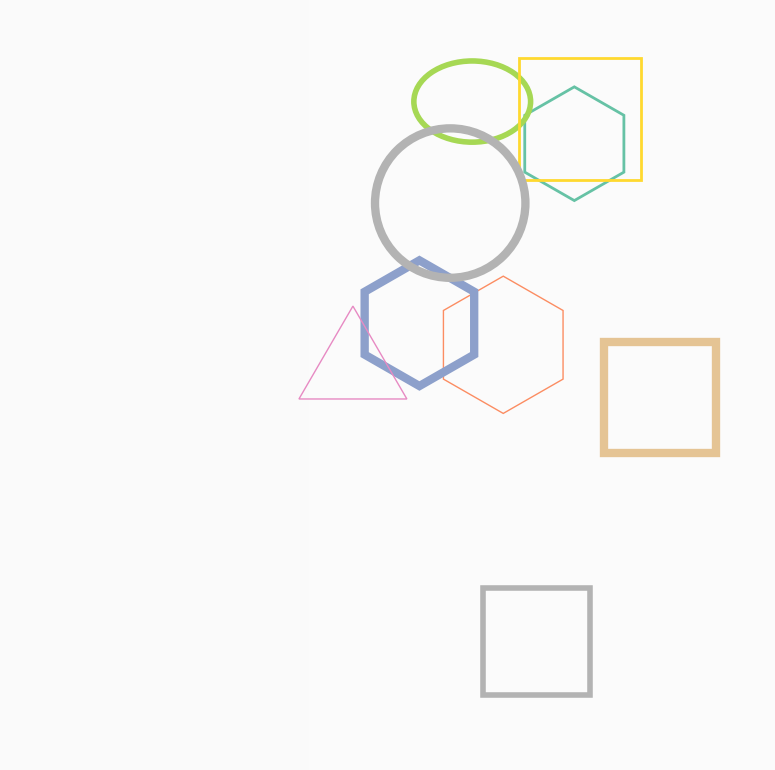[{"shape": "hexagon", "thickness": 1, "radius": 0.37, "center": [0.741, 0.813]}, {"shape": "hexagon", "thickness": 0.5, "radius": 0.45, "center": [0.649, 0.552]}, {"shape": "hexagon", "thickness": 3, "radius": 0.41, "center": [0.541, 0.58]}, {"shape": "triangle", "thickness": 0.5, "radius": 0.4, "center": [0.455, 0.522]}, {"shape": "oval", "thickness": 2, "radius": 0.38, "center": [0.609, 0.868]}, {"shape": "square", "thickness": 1, "radius": 0.39, "center": [0.749, 0.846]}, {"shape": "square", "thickness": 3, "radius": 0.36, "center": [0.851, 0.484]}, {"shape": "square", "thickness": 2, "radius": 0.35, "center": [0.692, 0.167]}, {"shape": "circle", "thickness": 3, "radius": 0.49, "center": [0.581, 0.736]}]